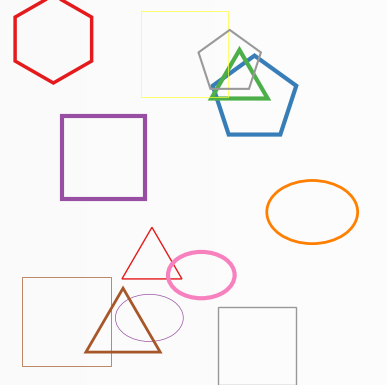[{"shape": "hexagon", "thickness": 2.5, "radius": 0.57, "center": [0.138, 0.898]}, {"shape": "triangle", "thickness": 1, "radius": 0.45, "center": [0.392, 0.32]}, {"shape": "pentagon", "thickness": 3, "radius": 0.57, "center": [0.657, 0.742]}, {"shape": "triangle", "thickness": 3, "radius": 0.42, "center": [0.618, 0.786]}, {"shape": "oval", "thickness": 0.5, "radius": 0.44, "center": [0.385, 0.174]}, {"shape": "square", "thickness": 3, "radius": 0.54, "center": [0.266, 0.591]}, {"shape": "oval", "thickness": 2, "radius": 0.59, "center": [0.806, 0.449]}, {"shape": "square", "thickness": 0.5, "radius": 0.56, "center": [0.476, 0.86]}, {"shape": "square", "thickness": 0.5, "radius": 0.58, "center": [0.172, 0.165]}, {"shape": "triangle", "thickness": 2, "radius": 0.55, "center": [0.318, 0.141]}, {"shape": "oval", "thickness": 3, "radius": 0.43, "center": [0.52, 0.286]}, {"shape": "pentagon", "thickness": 1.5, "radius": 0.42, "center": [0.593, 0.838]}, {"shape": "square", "thickness": 1, "radius": 0.51, "center": [0.664, 0.1]}]